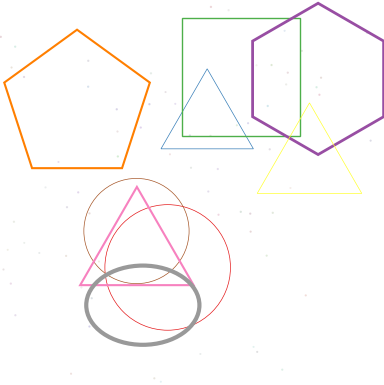[{"shape": "circle", "thickness": 0.5, "radius": 0.82, "center": [0.436, 0.305]}, {"shape": "triangle", "thickness": 0.5, "radius": 0.69, "center": [0.538, 0.683]}, {"shape": "square", "thickness": 1, "radius": 0.77, "center": [0.627, 0.8]}, {"shape": "hexagon", "thickness": 2, "radius": 0.98, "center": [0.826, 0.795]}, {"shape": "pentagon", "thickness": 1.5, "radius": 0.99, "center": [0.2, 0.724]}, {"shape": "triangle", "thickness": 0.5, "radius": 0.78, "center": [0.804, 0.576]}, {"shape": "circle", "thickness": 0.5, "radius": 0.68, "center": [0.354, 0.4]}, {"shape": "triangle", "thickness": 1.5, "radius": 0.85, "center": [0.356, 0.344]}, {"shape": "oval", "thickness": 3, "radius": 0.73, "center": [0.371, 0.207]}]